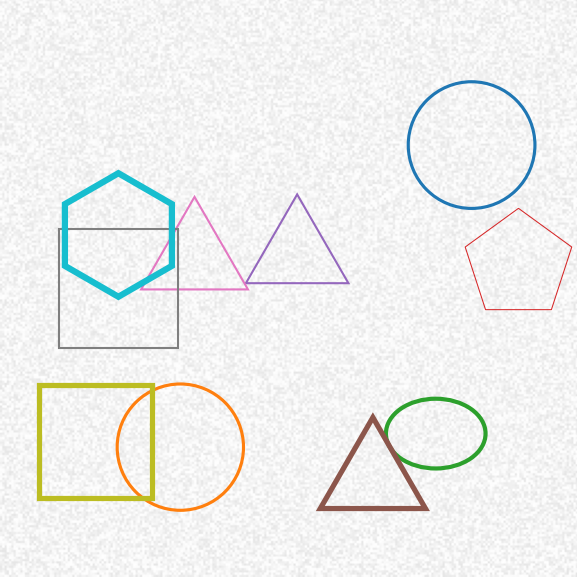[{"shape": "circle", "thickness": 1.5, "radius": 0.55, "center": [0.817, 0.748]}, {"shape": "circle", "thickness": 1.5, "radius": 0.55, "center": [0.312, 0.225]}, {"shape": "oval", "thickness": 2, "radius": 0.43, "center": [0.755, 0.248]}, {"shape": "pentagon", "thickness": 0.5, "radius": 0.48, "center": [0.898, 0.541]}, {"shape": "triangle", "thickness": 1, "radius": 0.51, "center": [0.515, 0.56]}, {"shape": "triangle", "thickness": 2.5, "radius": 0.53, "center": [0.646, 0.171]}, {"shape": "triangle", "thickness": 1, "radius": 0.53, "center": [0.337, 0.551]}, {"shape": "square", "thickness": 1, "radius": 0.52, "center": [0.205, 0.5]}, {"shape": "square", "thickness": 2.5, "radius": 0.49, "center": [0.165, 0.235]}, {"shape": "hexagon", "thickness": 3, "radius": 0.53, "center": [0.205, 0.592]}]